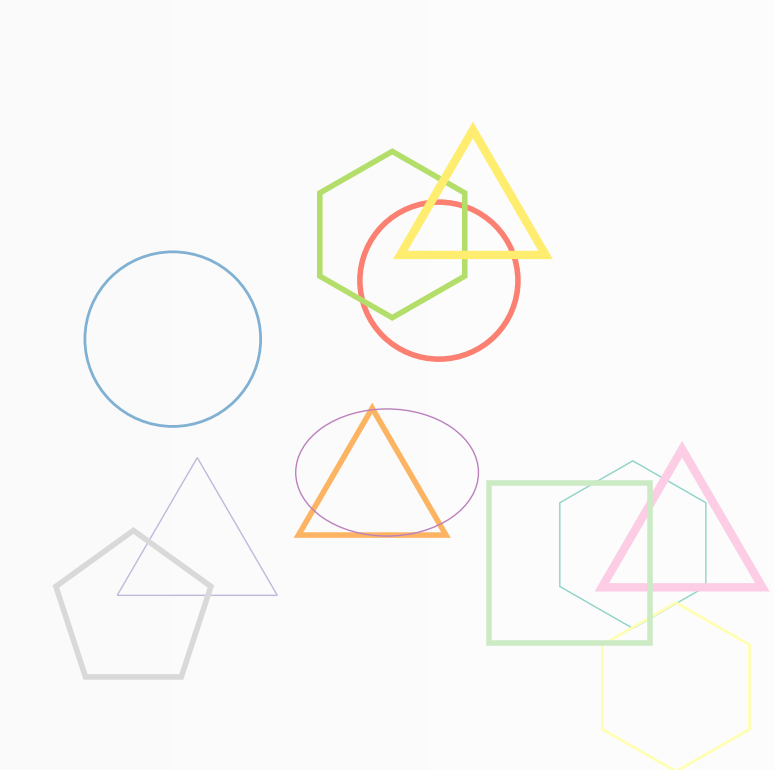[{"shape": "hexagon", "thickness": 0.5, "radius": 0.54, "center": [0.817, 0.293]}, {"shape": "hexagon", "thickness": 1, "radius": 0.55, "center": [0.872, 0.108]}, {"shape": "triangle", "thickness": 0.5, "radius": 0.6, "center": [0.255, 0.286]}, {"shape": "circle", "thickness": 2, "radius": 0.51, "center": [0.566, 0.636]}, {"shape": "circle", "thickness": 1, "radius": 0.57, "center": [0.223, 0.56]}, {"shape": "triangle", "thickness": 2, "radius": 0.55, "center": [0.48, 0.36]}, {"shape": "hexagon", "thickness": 2, "radius": 0.54, "center": [0.506, 0.695]}, {"shape": "triangle", "thickness": 3, "radius": 0.6, "center": [0.88, 0.297]}, {"shape": "pentagon", "thickness": 2, "radius": 0.53, "center": [0.172, 0.206]}, {"shape": "oval", "thickness": 0.5, "radius": 0.59, "center": [0.499, 0.386]}, {"shape": "square", "thickness": 2, "radius": 0.52, "center": [0.735, 0.269]}, {"shape": "triangle", "thickness": 3, "radius": 0.54, "center": [0.61, 0.723]}]